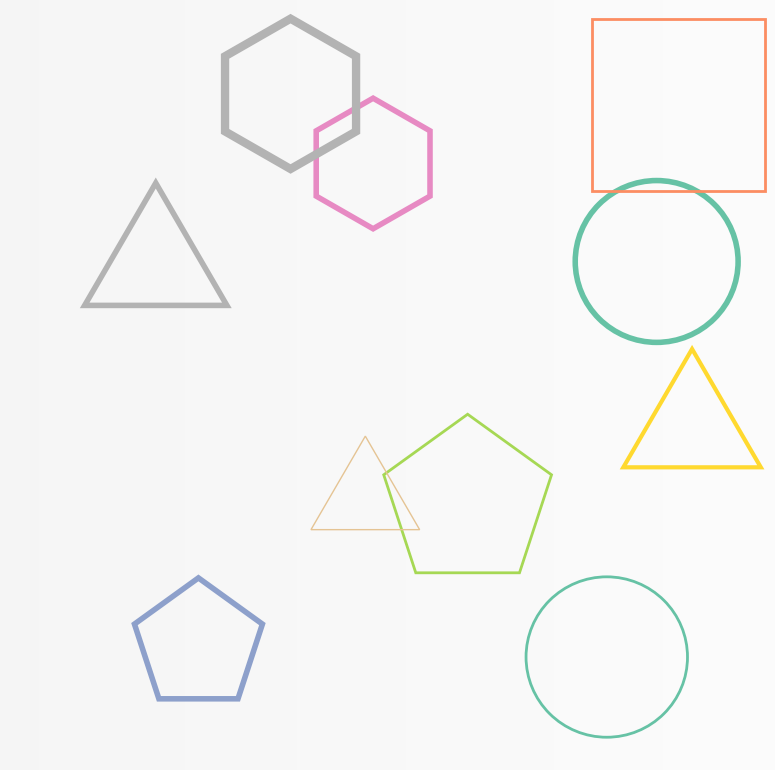[{"shape": "circle", "thickness": 2, "radius": 0.53, "center": [0.847, 0.66]}, {"shape": "circle", "thickness": 1, "radius": 0.52, "center": [0.783, 0.147]}, {"shape": "square", "thickness": 1, "radius": 0.56, "center": [0.876, 0.864]}, {"shape": "pentagon", "thickness": 2, "radius": 0.43, "center": [0.256, 0.163]}, {"shape": "hexagon", "thickness": 2, "radius": 0.42, "center": [0.481, 0.788]}, {"shape": "pentagon", "thickness": 1, "radius": 0.57, "center": [0.603, 0.348]}, {"shape": "triangle", "thickness": 1.5, "radius": 0.51, "center": [0.893, 0.444]}, {"shape": "triangle", "thickness": 0.5, "radius": 0.4, "center": [0.471, 0.353]}, {"shape": "triangle", "thickness": 2, "radius": 0.53, "center": [0.201, 0.656]}, {"shape": "hexagon", "thickness": 3, "radius": 0.49, "center": [0.375, 0.878]}]